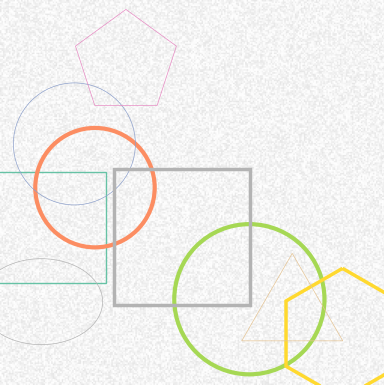[{"shape": "square", "thickness": 1, "radius": 0.72, "center": [0.132, 0.409]}, {"shape": "circle", "thickness": 3, "radius": 0.78, "center": [0.247, 0.513]}, {"shape": "circle", "thickness": 0.5, "radius": 0.79, "center": [0.193, 0.626]}, {"shape": "pentagon", "thickness": 0.5, "radius": 0.69, "center": [0.327, 0.838]}, {"shape": "circle", "thickness": 3, "radius": 0.98, "center": [0.648, 0.223]}, {"shape": "hexagon", "thickness": 2.5, "radius": 0.85, "center": [0.89, 0.133]}, {"shape": "triangle", "thickness": 0.5, "radius": 0.76, "center": [0.759, 0.19]}, {"shape": "oval", "thickness": 0.5, "radius": 0.8, "center": [0.107, 0.216]}, {"shape": "square", "thickness": 2.5, "radius": 0.88, "center": [0.473, 0.384]}]